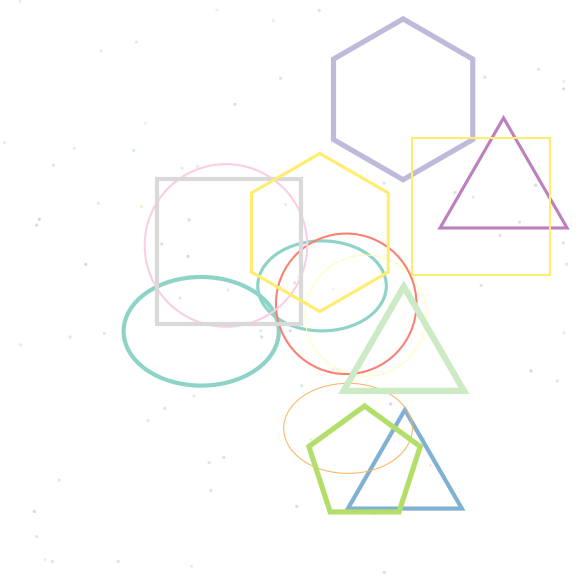[{"shape": "oval", "thickness": 1.5, "radius": 0.56, "center": [0.558, 0.504]}, {"shape": "oval", "thickness": 2, "radius": 0.67, "center": [0.348, 0.425]}, {"shape": "circle", "thickness": 0.5, "radius": 0.52, "center": [0.633, 0.453]}, {"shape": "hexagon", "thickness": 2.5, "radius": 0.7, "center": [0.698, 0.827]}, {"shape": "circle", "thickness": 1, "radius": 0.61, "center": [0.599, 0.473]}, {"shape": "triangle", "thickness": 2, "radius": 0.57, "center": [0.701, 0.175]}, {"shape": "oval", "thickness": 0.5, "radius": 0.56, "center": [0.603, 0.257]}, {"shape": "pentagon", "thickness": 2.5, "radius": 0.51, "center": [0.631, 0.195]}, {"shape": "circle", "thickness": 1, "radius": 0.7, "center": [0.391, 0.574]}, {"shape": "square", "thickness": 2, "radius": 0.63, "center": [0.397, 0.563]}, {"shape": "triangle", "thickness": 1.5, "radius": 0.64, "center": [0.872, 0.668]}, {"shape": "triangle", "thickness": 3, "radius": 0.6, "center": [0.699, 0.382]}, {"shape": "square", "thickness": 1, "radius": 0.6, "center": [0.833, 0.642]}, {"shape": "hexagon", "thickness": 1.5, "radius": 0.68, "center": [0.554, 0.597]}]